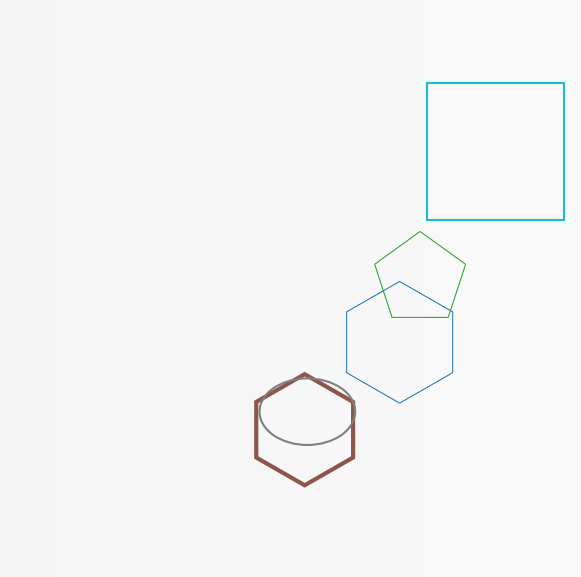[{"shape": "hexagon", "thickness": 0.5, "radius": 0.53, "center": [0.688, 0.406]}, {"shape": "pentagon", "thickness": 0.5, "radius": 0.41, "center": [0.723, 0.516]}, {"shape": "hexagon", "thickness": 2, "radius": 0.48, "center": [0.524, 0.255]}, {"shape": "oval", "thickness": 1, "radius": 0.41, "center": [0.529, 0.286]}, {"shape": "square", "thickness": 1, "radius": 0.59, "center": [0.852, 0.737]}]